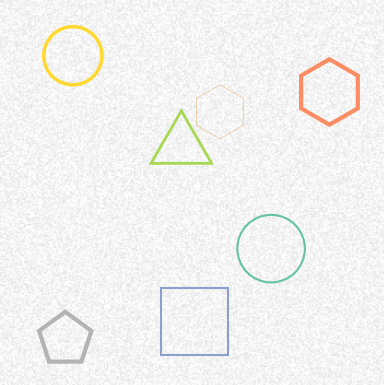[{"shape": "circle", "thickness": 1.5, "radius": 0.44, "center": [0.704, 0.354]}, {"shape": "hexagon", "thickness": 3, "radius": 0.43, "center": [0.856, 0.761]}, {"shape": "square", "thickness": 1.5, "radius": 0.44, "center": [0.505, 0.166]}, {"shape": "triangle", "thickness": 2, "radius": 0.45, "center": [0.471, 0.621]}, {"shape": "circle", "thickness": 2.5, "radius": 0.38, "center": [0.189, 0.855]}, {"shape": "hexagon", "thickness": 0.5, "radius": 0.35, "center": [0.571, 0.71]}, {"shape": "pentagon", "thickness": 3, "radius": 0.36, "center": [0.17, 0.118]}]